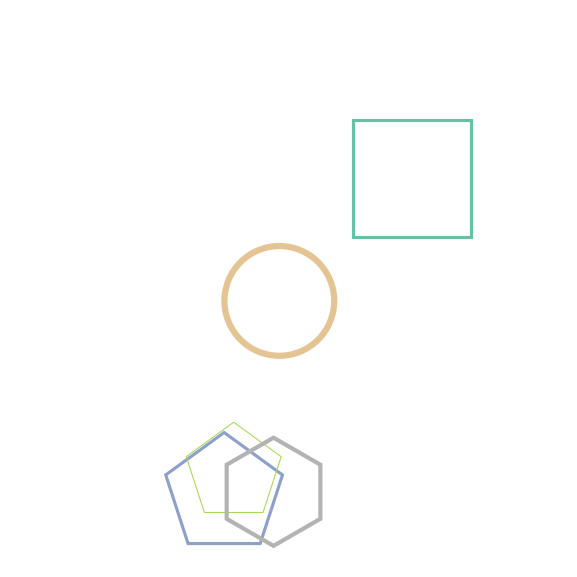[{"shape": "square", "thickness": 1.5, "radius": 0.51, "center": [0.714, 0.69]}, {"shape": "pentagon", "thickness": 1.5, "radius": 0.53, "center": [0.388, 0.144]}, {"shape": "pentagon", "thickness": 0.5, "radius": 0.43, "center": [0.405, 0.182]}, {"shape": "circle", "thickness": 3, "radius": 0.48, "center": [0.484, 0.478]}, {"shape": "hexagon", "thickness": 2, "radius": 0.47, "center": [0.474, 0.148]}]